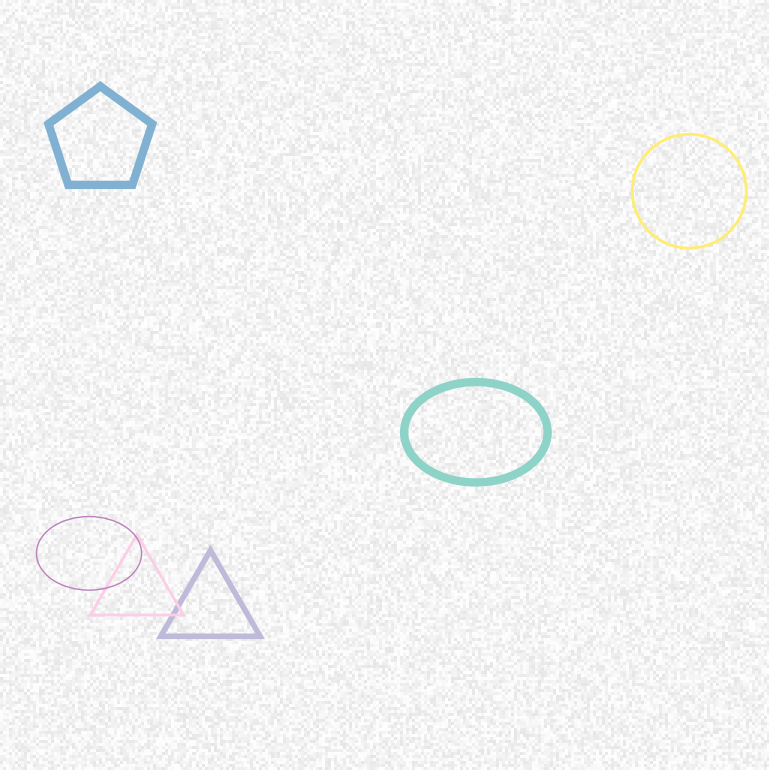[{"shape": "oval", "thickness": 3, "radius": 0.47, "center": [0.618, 0.439]}, {"shape": "triangle", "thickness": 2, "radius": 0.37, "center": [0.273, 0.211]}, {"shape": "pentagon", "thickness": 3, "radius": 0.35, "center": [0.13, 0.817]}, {"shape": "triangle", "thickness": 1, "radius": 0.35, "center": [0.178, 0.236]}, {"shape": "oval", "thickness": 0.5, "radius": 0.34, "center": [0.116, 0.281]}, {"shape": "circle", "thickness": 1, "radius": 0.37, "center": [0.895, 0.752]}]